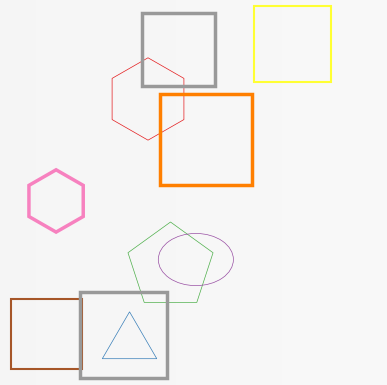[{"shape": "hexagon", "thickness": 0.5, "radius": 0.53, "center": [0.382, 0.743]}, {"shape": "triangle", "thickness": 0.5, "radius": 0.41, "center": [0.334, 0.109]}, {"shape": "pentagon", "thickness": 0.5, "radius": 0.58, "center": [0.44, 0.308]}, {"shape": "oval", "thickness": 0.5, "radius": 0.48, "center": [0.505, 0.326]}, {"shape": "square", "thickness": 2.5, "radius": 0.59, "center": [0.531, 0.637]}, {"shape": "square", "thickness": 1.5, "radius": 0.5, "center": [0.755, 0.886]}, {"shape": "square", "thickness": 1.5, "radius": 0.45, "center": [0.12, 0.133]}, {"shape": "hexagon", "thickness": 2.5, "radius": 0.4, "center": [0.145, 0.478]}, {"shape": "square", "thickness": 2.5, "radius": 0.56, "center": [0.318, 0.13]}, {"shape": "square", "thickness": 2.5, "radius": 0.47, "center": [0.461, 0.872]}]